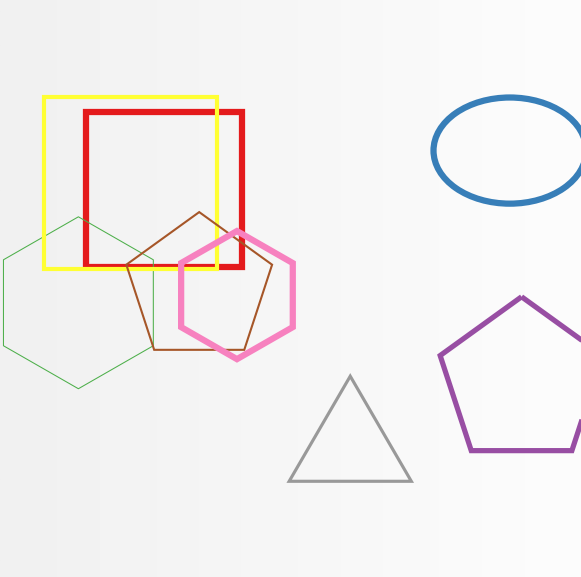[{"shape": "square", "thickness": 3, "radius": 0.67, "center": [0.282, 0.671]}, {"shape": "oval", "thickness": 3, "radius": 0.66, "center": [0.877, 0.738]}, {"shape": "hexagon", "thickness": 0.5, "radius": 0.74, "center": [0.135, 0.475]}, {"shape": "pentagon", "thickness": 2.5, "radius": 0.74, "center": [0.897, 0.338]}, {"shape": "square", "thickness": 2, "radius": 0.75, "center": [0.224, 0.682]}, {"shape": "pentagon", "thickness": 1, "radius": 0.66, "center": [0.343, 0.5]}, {"shape": "hexagon", "thickness": 3, "radius": 0.55, "center": [0.408, 0.488]}, {"shape": "triangle", "thickness": 1.5, "radius": 0.61, "center": [0.603, 0.226]}]